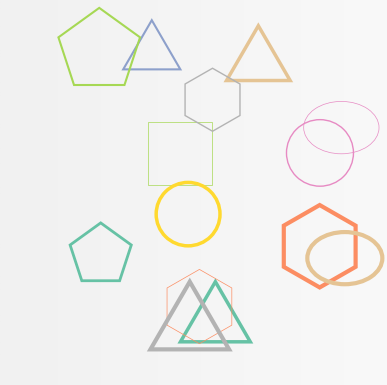[{"shape": "triangle", "thickness": 2.5, "radius": 0.52, "center": [0.556, 0.164]}, {"shape": "pentagon", "thickness": 2, "radius": 0.42, "center": [0.26, 0.338]}, {"shape": "hexagon", "thickness": 0.5, "radius": 0.48, "center": [0.515, 0.204]}, {"shape": "hexagon", "thickness": 3, "radius": 0.53, "center": [0.825, 0.36]}, {"shape": "triangle", "thickness": 1.5, "radius": 0.43, "center": [0.392, 0.862]}, {"shape": "circle", "thickness": 1, "radius": 0.43, "center": [0.826, 0.603]}, {"shape": "oval", "thickness": 0.5, "radius": 0.49, "center": [0.881, 0.669]}, {"shape": "pentagon", "thickness": 1.5, "radius": 0.55, "center": [0.256, 0.869]}, {"shape": "square", "thickness": 0.5, "radius": 0.41, "center": [0.464, 0.6]}, {"shape": "circle", "thickness": 2.5, "radius": 0.41, "center": [0.485, 0.444]}, {"shape": "oval", "thickness": 3, "radius": 0.48, "center": [0.89, 0.329]}, {"shape": "triangle", "thickness": 2.5, "radius": 0.47, "center": [0.667, 0.838]}, {"shape": "triangle", "thickness": 3, "radius": 0.59, "center": [0.49, 0.151]}, {"shape": "hexagon", "thickness": 1, "radius": 0.41, "center": [0.548, 0.741]}]